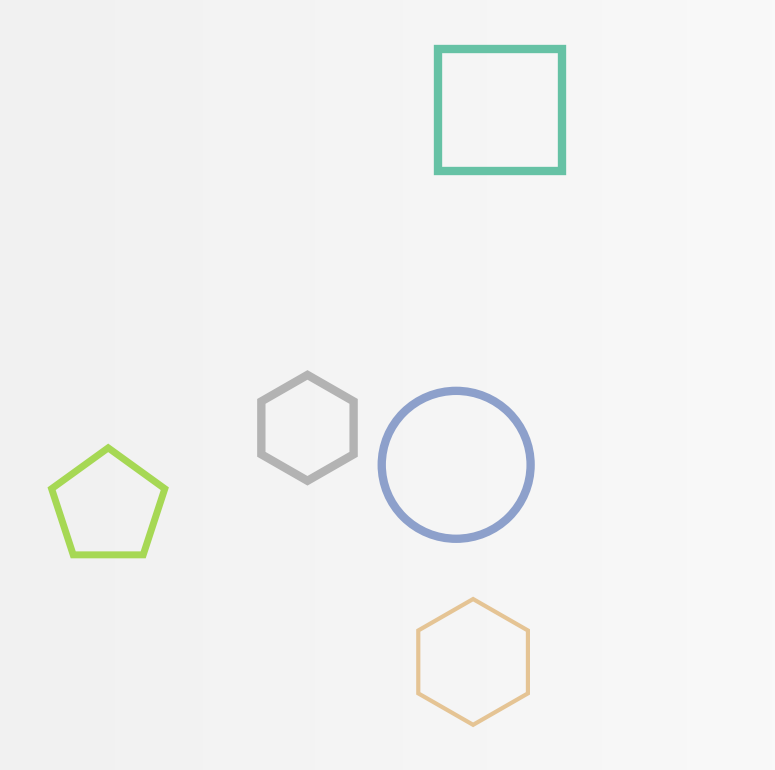[{"shape": "square", "thickness": 3, "radius": 0.4, "center": [0.645, 0.857]}, {"shape": "circle", "thickness": 3, "radius": 0.48, "center": [0.589, 0.396]}, {"shape": "pentagon", "thickness": 2.5, "radius": 0.38, "center": [0.14, 0.342]}, {"shape": "hexagon", "thickness": 1.5, "radius": 0.41, "center": [0.61, 0.14]}, {"shape": "hexagon", "thickness": 3, "radius": 0.34, "center": [0.397, 0.444]}]